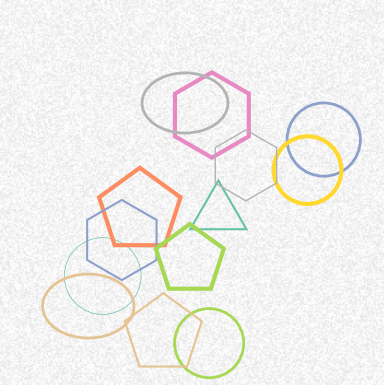[{"shape": "triangle", "thickness": 1.5, "radius": 0.42, "center": [0.567, 0.447]}, {"shape": "circle", "thickness": 0.5, "radius": 0.5, "center": [0.267, 0.283]}, {"shape": "pentagon", "thickness": 3, "radius": 0.56, "center": [0.363, 0.453]}, {"shape": "circle", "thickness": 2, "radius": 0.48, "center": [0.841, 0.638]}, {"shape": "hexagon", "thickness": 1.5, "radius": 0.52, "center": [0.317, 0.377]}, {"shape": "hexagon", "thickness": 3, "radius": 0.55, "center": [0.55, 0.701]}, {"shape": "circle", "thickness": 2, "radius": 0.45, "center": [0.543, 0.109]}, {"shape": "pentagon", "thickness": 3, "radius": 0.46, "center": [0.493, 0.325]}, {"shape": "circle", "thickness": 3, "radius": 0.44, "center": [0.799, 0.558]}, {"shape": "pentagon", "thickness": 1.5, "radius": 0.53, "center": [0.424, 0.133]}, {"shape": "oval", "thickness": 2, "radius": 0.59, "center": [0.229, 0.205]}, {"shape": "hexagon", "thickness": 1, "radius": 0.46, "center": [0.639, 0.571]}, {"shape": "oval", "thickness": 2, "radius": 0.56, "center": [0.481, 0.733]}]